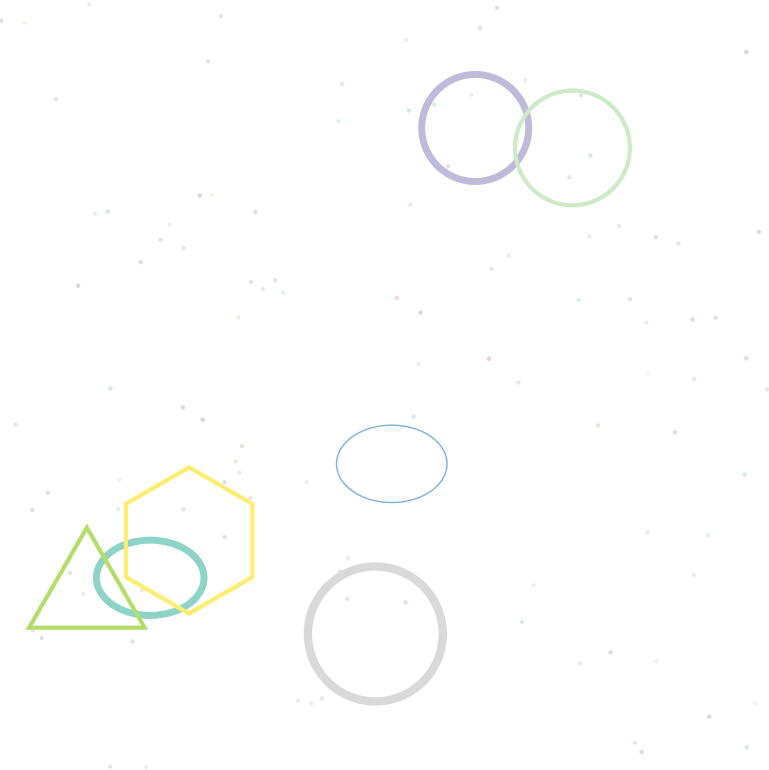[{"shape": "oval", "thickness": 2.5, "radius": 0.35, "center": [0.195, 0.25]}, {"shape": "circle", "thickness": 2.5, "radius": 0.35, "center": [0.617, 0.834]}, {"shape": "oval", "thickness": 0.5, "radius": 0.36, "center": [0.509, 0.398]}, {"shape": "triangle", "thickness": 1.5, "radius": 0.43, "center": [0.113, 0.228]}, {"shape": "circle", "thickness": 3, "radius": 0.44, "center": [0.487, 0.177]}, {"shape": "circle", "thickness": 1.5, "radius": 0.37, "center": [0.743, 0.808]}, {"shape": "hexagon", "thickness": 1.5, "radius": 0.47, "center": [0.246, 0.298]}]